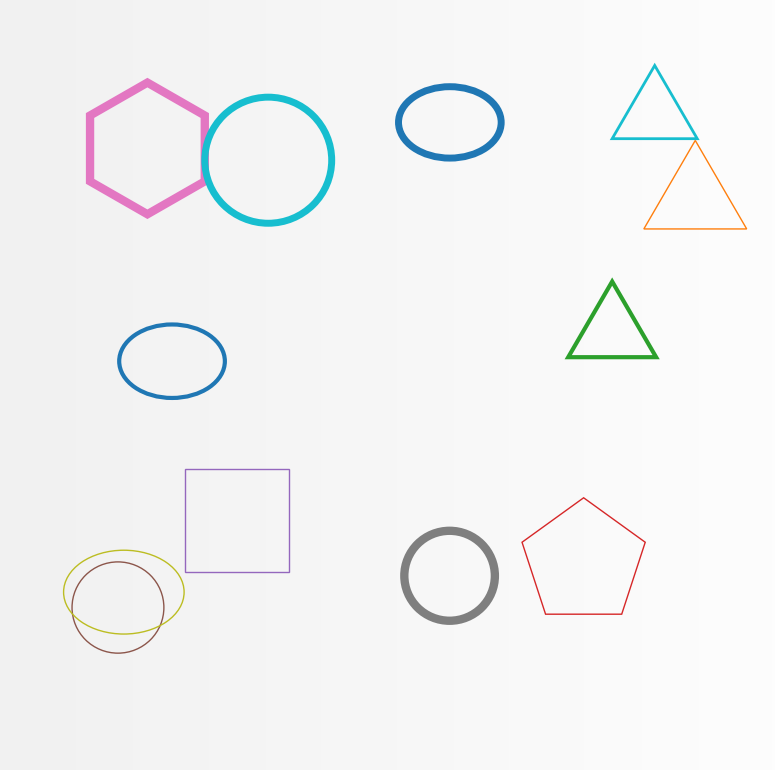[{"shape": "oval", "thickness": 1.5, "radius": 0.34, "center": [0.222, 0.531]}, {"shape": "oval", "thickness": 2.5, "radius": 0.33, "center": [0.58, 0.841]}, {"shape": "triangle", "thickness": 0.5, "radius": 0.38, "center": [0.897, 0.741]}, {"shape": "triangle", "thickness": 1.5, "radius": 0.33, "center": [0.79, 0.569]}, {"shape": "pentagon", "thickness": 0.5, "radius": 0.42, "center": [0.753, 0.27]}, {"shape": "square", "thickness": 0.5, "radius": 0.34, "center": [0.305, 0.324]}, {"shape": "circle", "thickness": 0.5, "radius": 0.3, "center": [0.152, 0.211]}, {"shape": "hexagon", "thickness": 3, "radius": 0.43, "center": [0.19, 0.807]}, {"shape": "circle", "thickness": 3, "radius": 0.29, "center": [0.58, 0.252]}, {"shape": "oval", "thickness": 0.5, "radius": 0.39, "center": [0.16, 0.231]}, {"shape": "triangle", "thickness": 1, "radius": 0.32, "center": [0.845, 0.852]}, {"shape": "circle", "thickness": 2.5, "radius": 0.41, "center": [0.346, 0.792]}]